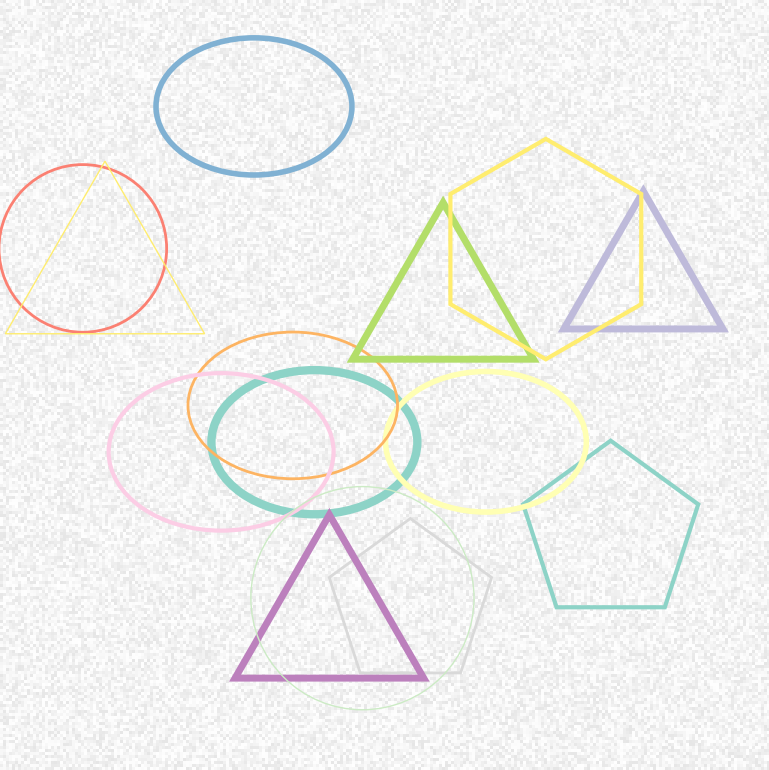[{"shape": "oval", "thickness": 3, "radius": 0.67, "center": [0.408, 0.426]}, {"shape": "pentagon", "thickness": 1.5, "radius": 0.6, "center": [0.793, 0.308]}, {"shape": "oval", "thickness": 2, "radius": 0.65, "center": [0.631, 0.426]}, {"shape": "triangle", "thickness": 2.5, "radius": 0.6, "center": [0.836, 0.632]}, {"shape": "circle", "thickness": 1, "radius": 0.54, "center": [0.108, 0.677]}, {"shape": "oval", "thickness": 2, "radius": 0.64, "center": [0.33, 0.862]}, {"shape": "oval", "thickness": 1, "radius": 0.68, "center": [0.38, 0.474]}, {"shape": "triangle", "thickness": 2.5, "radius": 0.68, "center": [0.575, 0.601]}, {"shape": "oval", "thickness": 1.5, "radius": 0.73, "center": [0.287, 0.413]}, {"shape": "pentagon", "thickness": 1, "radius": 0.55, "center": [0.533, 0.216]}, {"shape": "triangle", "thickness": 2.5, "radius": 0.71, "center": [0.428, 0.19]}, {"shape": "circle", "thickness": 0.5, "radius": 0.72, "center": [0.471, 0.223]}, {"shape": "hexagon", "thickness": 1.5, "radius": 0.72, "center": [0.709, 0.677]}, {"shape": "triangle", "thickness": 0.5, "radius": 0.75, "center": [0.136, 0.641]}]